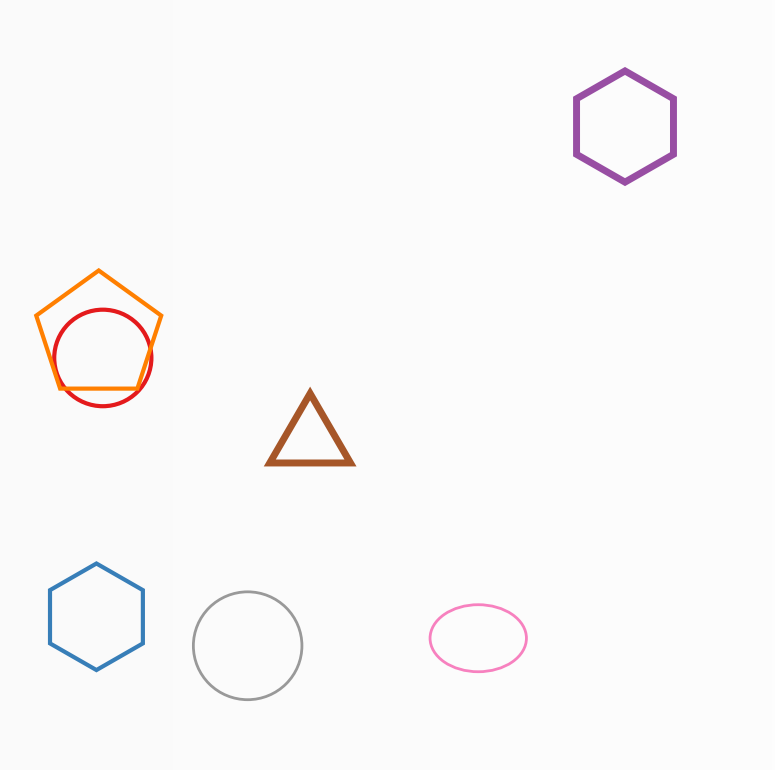[{"shape": "circle", "thickness": 1.5, "radius": 0.31, "center": [0.133, 0.535]}, {"shape": "hexagon", "thickness": 1.5, "radius": 0.35, "center": [0.124, 0.199]}, {"shape": "hexagon", "thickness": 2.5, "radius": 0.36, "center": [0.806, 0.836]}, {"shape": "pentagon", "thickness": 1.5, "radius": 0.42, "center": [0.127, 0.564]}, {"shape": "triangle", "thickness": 2.5, "radius": 0.3, "center": [0.4, 0.429]}, {"shape": "oval", "thickness": 1, "radius": 0.31, "center": [0.617, 0.171]}, {"shape": "circle", "thickness": 1, "radius": 0.35, "center": [0.32, 0.161]}]